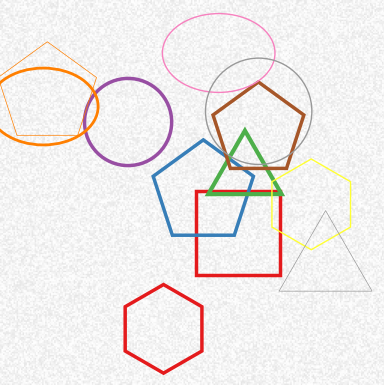[{"shape": "hexagon", "thickness": 2.5, "radius": 0.58, "center": [0.425, 0.146]}, {"shape": "square", "thickness": 2.5, "radius": 0.54, "center": [0.618, 0.395]}, {"shape": "pentagon", "thickness": 2.5, "radius": 0.68, "center": [0.528, 0.5]}, {"shape": "triangle", "thickness": 3, "radius": 0.55, "center": [0.636, 0.551]}, {"shape": "circle", "thickness": 2.5, "radius": 0.57, "center": [0.333, 0.683]}, {"shape": "oval", "thickness": 2, "radius": 0.71, "center": [0.112, 0.723]}, {"shape": "pentagon", "thickness": 0.5, "radius": 0.67, "center": [0.123, 0.757]}, {"shape": "hexagon", "thickness": 1, "radius": 0.59, "center": [0.808, 0.469]}, {"shape": "pentagon", "thickness": 2.5, "radius": 0.62, "center": [0.671, 0.663]}, {"shape": "oval", "thickness": 1, "radius": 0.73, "center": [0.568, 0.862]}, {"shape": "triangle", "thickness": 0.5, "radius": 0.7, "center": [0.846, 0.314]}, {"shape": "circle", "thickness": 1, "radius": 0.69, "center": [0.672, 0.711]}]